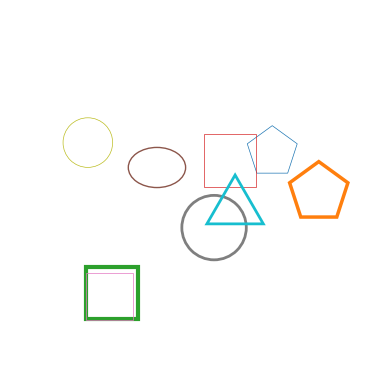[{"shape": "pentagon", "thickness": 0.5, "radius": 0.34, "center": [0.707, 0.605]}, {"shape": "pentagon", "thickness": 2.5, "radius": 0.4, "center": [0.828, 0.501]}, {"shape": "square", "thickness": 3, "radius": 0.34, "center": [0.292, 0.238]}, {"shape": "square", "thickness": 0.5, "radius": 0.34, "center": [0.598, 0.584]}, {"shape": "oval", "thickness": 1, "radius": 0.37, "center": [0.408, 0.565]}, {"shape": "square", "thickness": 0.5, "radius": 0.3, "center": [0.283, 0.23]}, {"shape": "circle", "thickness": 2, "radius": 0.42, "center": [0.556, 0.409]}, {"shape": "circle", "thickness": 0.5, "radius": 0.32, "center": [0.228, 0.63]}, {"shape": "triangle", "thickness": 2, "radius": 0.42, "center": [0.611, 0.461]}]